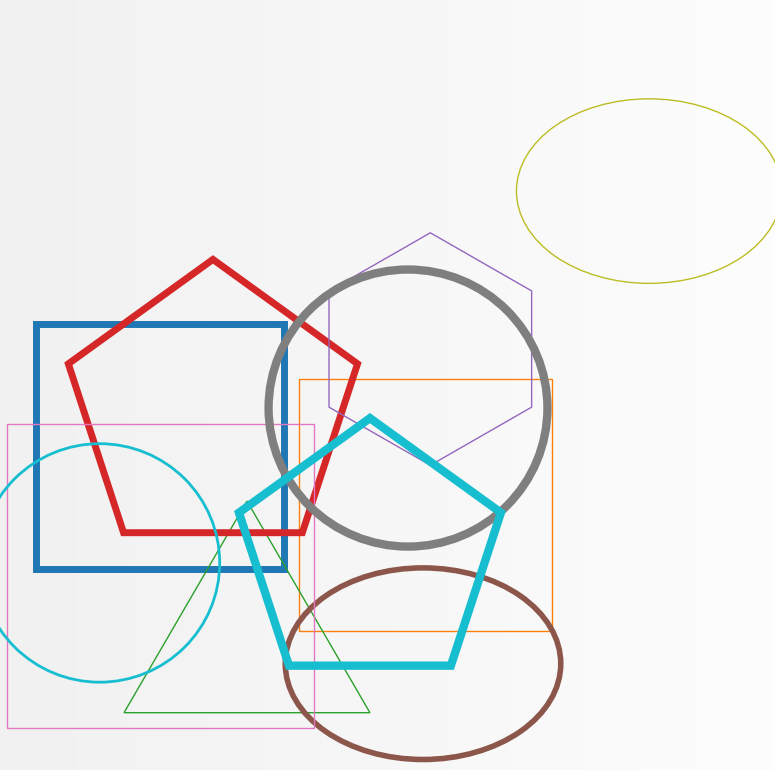[{"shape": "square", "thickness": 2.5, "radius": 0.8, "center": [0.206, 0.42]}, {"shape": "square", "thickness": 0.5, "radius": 0.82, "center": [0.549, 0.344]}, {"shape": "triangle", "thickness": 0.5, "radius": 0.92, "center": [0.319, 0.166]}, {"shape": "pentagon", "thickness": 2.5, "radius": 0.98, "center": [0.275, 0.467]}, {"shape": "hexagon", "thickness": 0.5, "radius": 0.75, "center": [0.555, 0.547]}, {"shape": "oval", "thickness": 2, "radius": 0.89, "center": [0.546, 0.138]}, {"shape": "square", "thickness": 0.5, "radius": 0.99, "center": [0.207, 0.252]}, {"shape": "circle", "thickness": 3, "radius": 0.9, "center": [0.526, 0.47]}, {"shape": "oval", "thickness": 0.5, "radius": 0.86, "center": [0.838, 0.752]}, {"shape": "circle", "thickness": 1, "radius": 0.77, "center": [0.129, 0.269]}, {"shape": "pentagon", "thickness": 3, "radius": 0.89, "center": [0.477, 0.279]}]